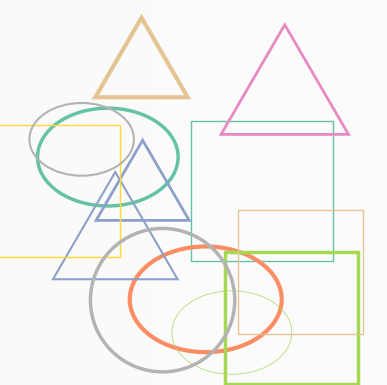[{"shape": "square", "thickness": 1, "radius": 0.91, "center": [0.677, 0.504]}, {"shape": "oval", "thickness": 2.5, "radius": 0.91, "center": [0.278, 0.592]}, {"shape": "oval", "thickness": 3, "radius": 0.98, "center": [0.531, 0.223]}, {"shape": "triangle", "thickness": 1.5, "radius": 0.93, "center": [0.298, 0.368]}, {"shape": "triangle", "thickness": 2, "radius": 0.69, "center": [0.368, 0.497]}, {"shape": "triangle", "thickness": 2, "radius": 0.95, "center": [0.735, 0.746]}, {"shape": "square", "thickness": 2.5, "radius": 0.86, "center": [0.752, 0.174]}, {"shape": "oval", "thickness": 0.5, "radius": 0.77, "center": [0.598, 0.136]}, {"shape": "square", "thickness": 1, "radius": 0.85, "center": [0.138, 0.504]}, {"shape": "square", "thickness": 1, "radius": 0.8, "center": [0.776, 0.293]}, {"shape": "triangle", "thickness": 3, "radius": 0.69, "center": [0.365, 0.816]}, {"shape": "circle", "thickness": 2.5, "radius": 0.93, "center": [0.42, 0.22]}, {"shape": "oval", "thickness": 1.5, "radius": 0.67, "center": [0.211, 0.638]}]